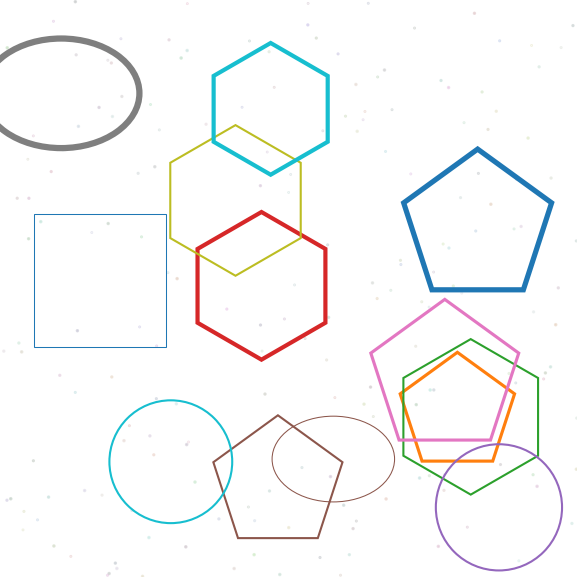[{"shape": "square", "thickness": 0.5, "radius": 0.57, "center": [0.173, 0.513]}, {"shape": "pentagon", "thickness": 2.5, "radius": 0.67, "center": [0.827, 0.606]}, {"shape": "pentagon", "thickness": 1.5, "radius": 0.52, "center": [0.792, 0.285]}, {"shape": "hexagon", "thickness": 1, "radius": 0.67, "center": [0.815, 0.277]}, {"shape": "hexagon", "thickness": 2, "radius": 0.64, "center": [0.453, 0.504]}, {"shape": "circle", "thickness": 1, "radius": 0.55, "center": [0.864, 0.121]}, {"shape": "pentagon", "thickness": 1, "radius": 0.59, "center": [0.481, 0.162]}, {"shape": "oval", "thickness": 0.5, "radius": 0.53, "center": [0.577, 0.204]}, {"shape": "pentagon", "thickness": 1.5, "radius": 0.67, "center": [0.77, 0.346]}, {"shape": "oval", "thickness": 3, "radius": 0.68, "center": [0.106, 0.838]}, {"shape": "hexagon", "thickness": 1, "radius": 0.65, "center": [0.408, 0.652]}, {"shape": "circle", "thickness": 1, "radius": 0.53, "center": [0.296, 0.2]}, {"shape": "hexagon", "thickness": 2, "radius": 0.57, "center": [0.469, 0.811]}]